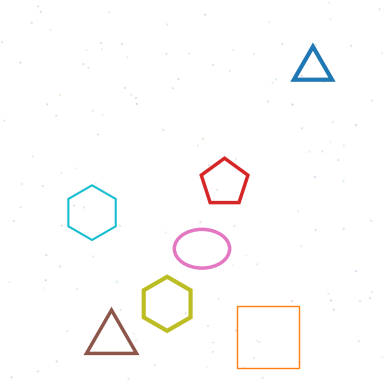[{"shape": "triangle", "thickness": 3, "radius": 0.29, "center": [0.813, 0.822]}, {"shape": "square", "thickness": 1, "radius": 0.4, "center": [0.696, 0.124]}, {"shape": "pentagon", "thickness": 2.5, "radius": 0.32, "center": [0.583, 0.525]}, {"shape": "triangle", "thickness": 2.5, "radius": 0.38, "center": [0.29, 0.12]}, {"shape": "oval", "thickness": 2.5, "radius": 0.36, "center": [0.525, 0.354]}, {"shape": "hexagon", "thickness": 3, "radius": 0.35, "center": [0.434, 0.211]}, {"shape": "hexagon", "thickness": 1.5, "radius": 0.36, "center": [0.239, 0.448]}]